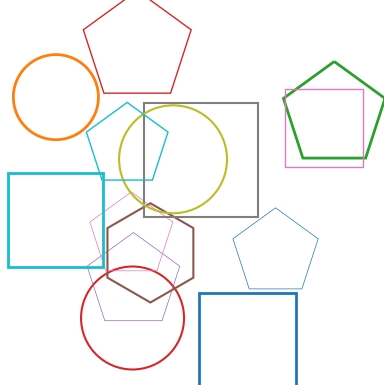[{"shape": "pentagon", "thickness": 0.5, "radius": 0.58, "center": [0.716, 0.344]}, {"shape": "square", "thickness": 2, "radius": 0.63, "center": [0.643, 0.114]}, {"shape": "circle", "thickness": 2, "radius": 0.55, "center": [0.145, 0.748]}, {"shape": "pentagon", "thickness": 2, "radius": 0.69, "center": [0.868, 0.702]}, {"shape": "pentagon", "thickness": 1, "radius": 0.74, "center": [0.357, 0.877]}, {"shape": "circle", "thickness": 1.5, "radius": 0.67, "center": [0.344, 0.174]}, {"shape": "pentagon", "thickness": 0.5, "radius": 0.63, "center": [0.347, 0.269]}, {"shape": "hexagon", "thickness": 1.5, "radius": 0.64, "center": [0.391, 0.343]}, {"shape": "square", "thickness": 1, "radius": 0.5, "center": [0.842, 0.667]}, {"shape": "pentagon", "thickness": 0.5, "radius": 0.57, "center": [0.341, 0.388]}, {"shape": "square", "thickness": 1.5, "radius": 0.74, "center": [0.521, 0.584]}, {"shape": "circle", "thickness": 1.5, "radius": 0.7, "center": [0.45, 0.586]}, {"shape": "square", "thickness": 2, "radius": 0.62, "center": [0.145, 0.429]}, {"shape": "pentagon", "thickness": 1, "radius": 0.56, "center": [0.33, 0.622]}]